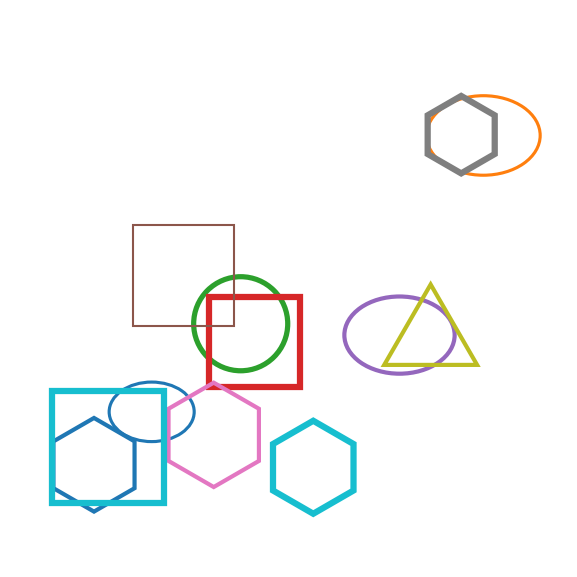[{"shape": "oval", "thickness": 1.5, "radius": 0.37, "center": [0.263, 0.286]}, {"shape": "hexagon", "thickness": 2, "radius": 0.41, "center": [0.163, 0.194]}, {"shape": "oval", "thickness": 1.5, "radius": 0.49, "center": [0.837, 0.765]}, {"shape": "circle", "thickness": 2.5, "radius": 0.41, "center": [0.417, 0.439]}, {"shape": "square", "thickness": 3, "radius": 0.39, "center": [0.441, 0.407]}, {"shape": "oval", "thickness": 2, "radius": 0.48, "center": [0.692, 0.419]}, {"shape": "square", "thickness": 1, "radius": 0.44, "center": [0.318, 0.522]}, {"shape": "hexagon", "thickness": 2, "radius": 0.45, "center": [0.37, 0.246]}, {"shape": "hexagon", "thickness": 3, "radius": 0.34, "center": [0.799, 0.766]}, {"shape": "triangle", "thickness": 2, "radius": 0.46, "center": [0.746, 0.414]}, {"shape": "square", "thickness": 3, "radius": 0.49, "center": [0.187, 0.225]}, {"shape": "hexagon", "thickness": 3, "radius": 0.4, "center": [0.542, 0.19]}]